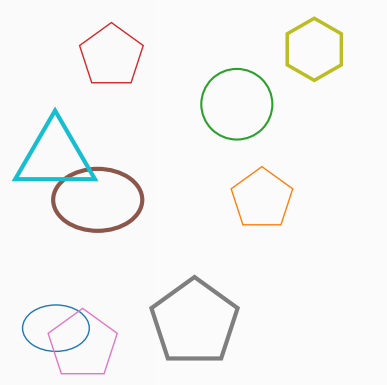[{"shape": "oval", "thickness": 1, "radius": 0.43, "center": [0.144, 0.148]}, {"shape": "pentagon", "thickness": 1, "radius": 0.42, "center": [0.676, 0.484]}, {"shape": "circle", "thickness": 1.5, "radius": 0.46, "center": [0.611, 0.729]}, {"shape": "pentagon", "thickness": 1, "radius": 0.43, "center": [0.288, 0.855]}, {"shape": "oval", "thickness": 3, "radius": 0.57, "center": [0.252, 0.481]}, {"shape": "pentagon", "thickness": 1, "radius": 0.47, "center": [0.213, 0.105]}, {"shape": "pentagon", "thickness": 3, "radius": 0.58, "center": [0.502, 0.164]}, {"shape": "hexagon", "thickness": 2.5, "radius": 0.4, "center": [0.811, 0.872]}, {"shape": "triangle", "thickness": 3, "radius": 0.59, "center": [0.142, 0.594]}]